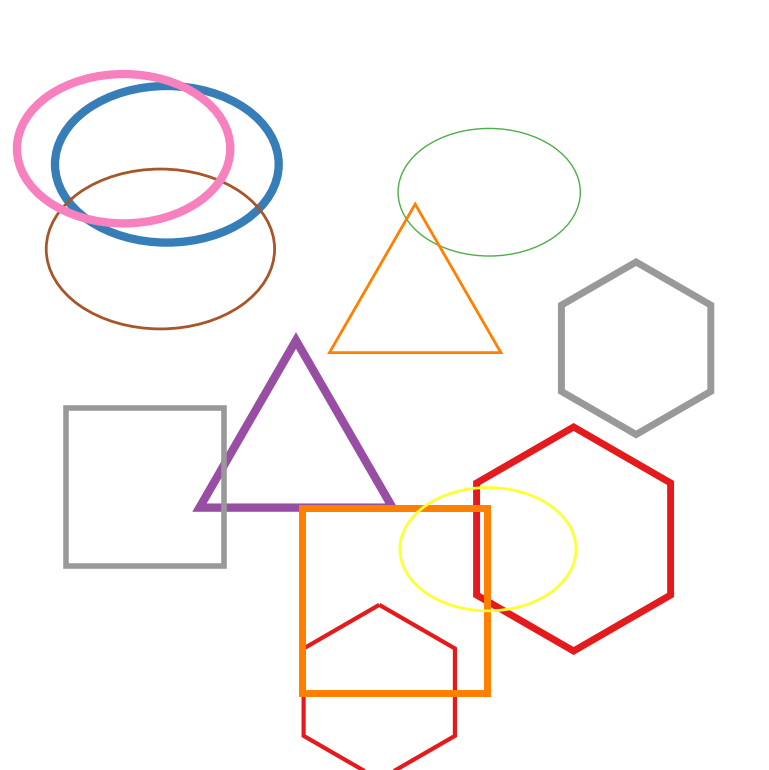[{"shape": "hexagon", "thickness": 1.5, "radius": 0.57, "center": [0.493, 0.101]}, {"shape": "hexagon", "thickness": 2.5, "radius": 0.73, "center": [0.745, 0.3]}, {"shape": "oval", "thickness": 3, "radius": 0.73, "center": [0.217, 0.787]}, {"shape": "oval", "thickness": 0.5, "radius": 0.59, "center": [0.635, 0.75]}, {"shape": "triangle", "thickness": 3, "radius": 0.72, "center": [0.384, 0.413]}, {"shape": "square", "thickness": 2.5, "radius": 0.6, "center": [0.512, 0.22]}, {"shape": "triangle", "thickness": 1, "radius": 0.64, "center": [0.539, 0.606]}, {"shape": "oval", "thickness": 1, "radius": 0.57, "center": [0.634, 0.287]}, {"shape": "oval", "thickness": 1, "radius": 0.74, "center": [0.208, 0.677]}, {"shape": "oval", "thickness": 3, "radius": 0.69, "center": [0.161, 0.807]}, {"shape": "hexagon", "thickness": 2.5, "radius": 0.56, "center": [0.826, 0.548]}, {"shape": "square", "thickness": 2, "radius": 0.51, "center": [0.189, 0.367]}]